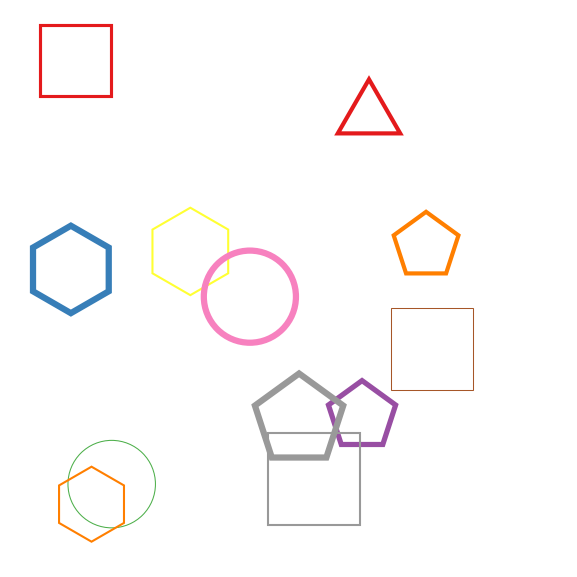[{"shape": "triangle", "thickness": 2, "radius": 0.31, "center": [0.639, 0.799]}, {"shape": "square", "thickness": 1.5, "radius": 0.31, "center": [0.132, 0.894]}, {"shape": "hexagon", "thickness": 3, "radius": 0.38, "center": [0.123, 0.533]}, {"shape": "circle", "thickness": 0.5, "radius": 0.38, "center": [0.193, 0.161]}, {"shape": "pentagon", "thickness": 2.5, "radius": 0.31, "center": [0.627, 0.279]}, {"shape": "hexagon", "thickness": 1, "radius": 0.32, "center": [0.158, 0.126]}, {"shape": "pentagon", "thickness": 2, "radius": 0.29, "center": [0.738, 0.573]}, {"shape": "hexagon", "thickness": 1, "radius": 0.38, "center": [0.33, 0.564]}, {"shape": "square", "thickness": 0.5, "radius": 0.36, "center": [0.748, 0.394]}, {"shape": "circle", "thickness": 3, "radius": 0.4, "center": [0.433, 0.485]}, {"shape": "pentagon", "thickness": 3, "radius": 0.4, "center": [0.518, 0.272]}, {"shape": "square", "thickness": 1, "radius": 0.4, "center": [0.544, 0.17]}]